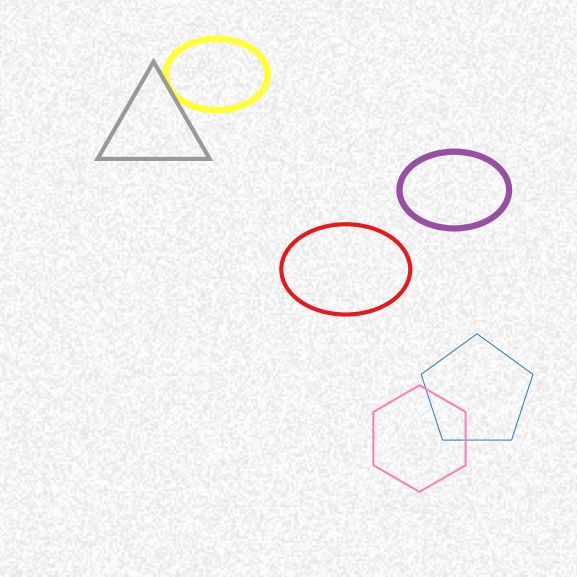[{"shape": "oval", "thickness": 2, "radius": 0.56, "center": [0.599, 0.533]}, {"shape": "pentagon", "thickness": 0.5, "radius": 0.51, "center": [0.826, 0.319]}, {"shape": "oval", "thickness": 3, "radius": 0.47, "center": [0.787, 0.67]}, {"shape": "oval", "thickness": 3, "radius": 0.44, "center": [0.375, 0.87]}, {"shape": "hexagon", "thickness": 1, "radius": 0.46, "center": [0.726, 0.24]}, {"shape": "triangle", "thickness": 2, "radius": 0.56, "center": [0.266, 0.78]}]